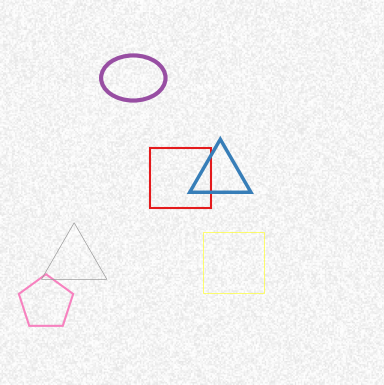[{"shape": "square", "thickness": 1.5, "radius": 0.39, "center": [0.469, 0.538]}, {"shape": "triangle", "thickness": 2.5, "radius": 0.46, "center": [0.572, 0.547]}, {"shape": "oval", "thickness": 3, "radius": 0.42, "center": [0.346, 0.797]}, {"shape": "square", "thickness": 0.5, "radius": 0.39, "center": [0.606, 0.318]}, {"shape": "pentagon", "thickness": 1.5, "radius": 0.37, "center": [0.12, 0.214]}, {"shape": "triangle", "thickness": 0.5, "radius": 0.49, "center": [0.193, 0.323]}]